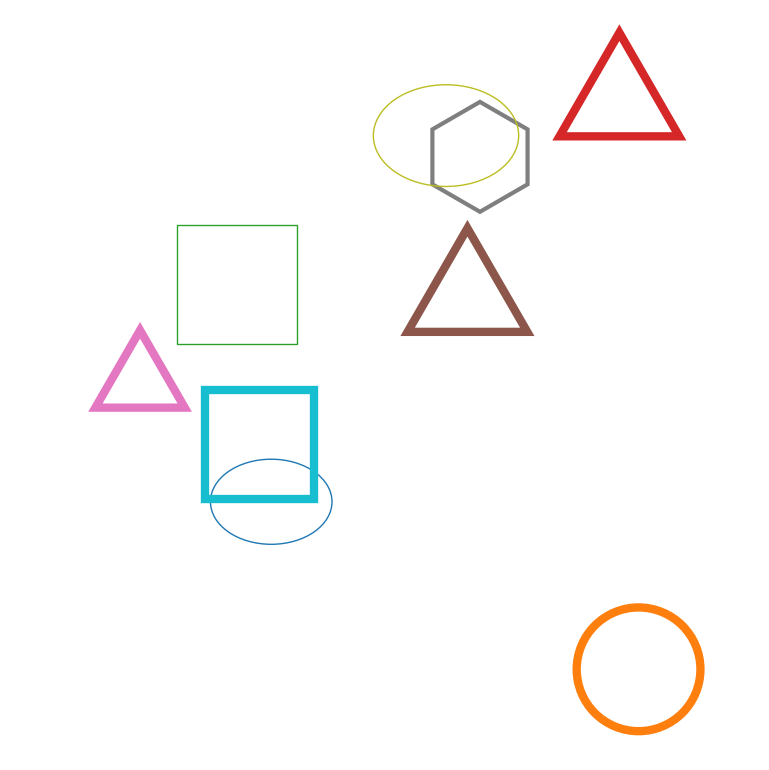[{"shape": "oval", "thickness": 0.5, "radius": 0.39, "center": [0.352, 0.348]}, {"shape": "circle", "thickness": 3, "radius": 0.4, "center": [0.829, 0.131]}, {"shape": "square", "thickness": 0.5, "radius": 0.39, "center": [0.308, 0.631]}, {"shape": "triangle", "thickness": 3, "radius": 0.45, "center": [0.804, 0.868]}, {"shape": "triangle", "thickness": 3, "radius": 0.45, "center": [0.607, 0.614]}, {"shape": "triangle", "thickness": 3, "radius": 0.33, "center": [0.182, 0.504]}, {"shape": "hexagon", "thickness": 1.5, "radius": 0.36, "center": [0.623, 0.796]}, {"shape": "oval", "thickness": 0.5, "radius": 0.47, "center": [0.579, 0.824]}, {"shape": "square", "thickness": 3, "radius": 0.35, "center": [0.337, 0.423]}]